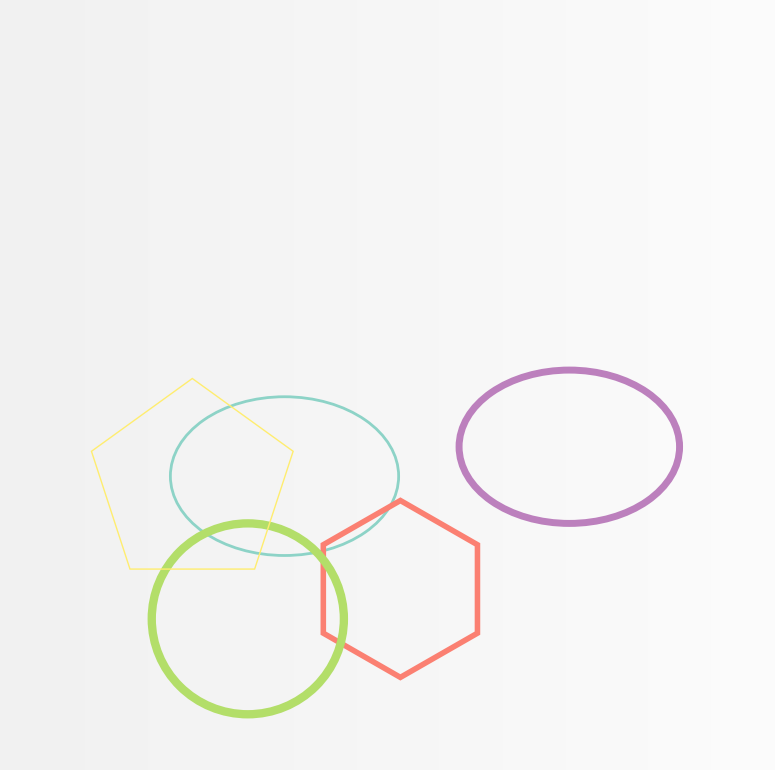[{"shape": "oval", "thickness": 1, "radius": 0.74, "center": [0.367, 0.382]}, {"shape": "hexagon", "thickness": 2, "radius": 0.57, "center": [0.517, 0.235]}, {"shape": "circle", "thickness": 3, "radius": 0.62, "center": [0.32, 0.196]}, {"shape": "oval", "thickness": 2.5, "radius": 0.71, "center": [0.735, 0.42]}, {"shape": "pentagon", "thickness": 0.5, "radius": 0.68, "center": [0.248, 0.372]}]